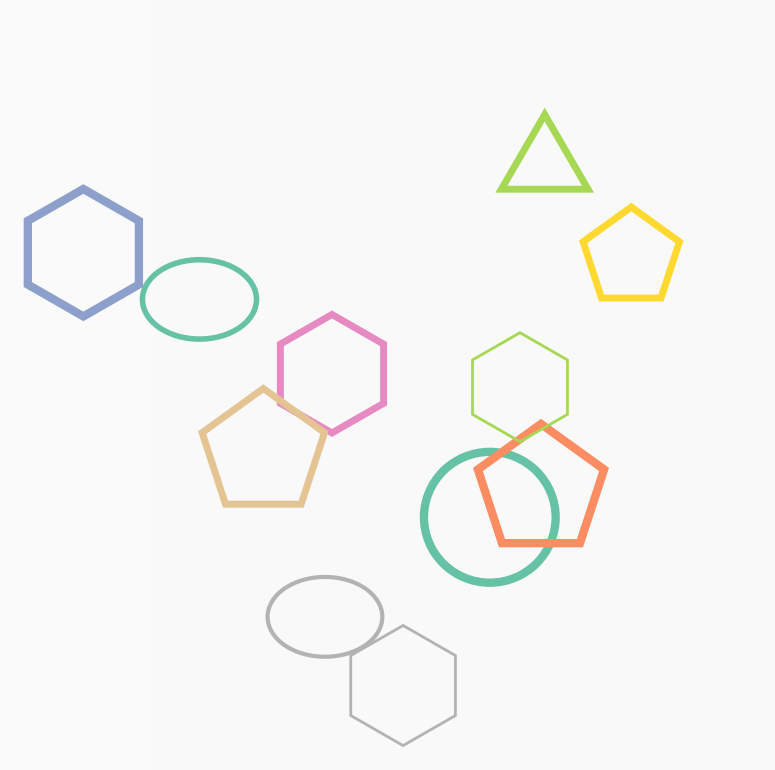[{"shape": "oval", "thickness": 2, "radius": 0.37, "center": [0.257, 0.611]}, {"shape": "circle", "thickness": 3, "radius": 0.42, "center": [0.632, 0.328]}, {"shape": "pentagon", "thickness": 3, "radius": 0.43, "center": [0.698, 0.364]}, {"shape": "hexagon", "thickness": 3, "radius": 0.41, "center": [0.108, 0.672]}, {"shape": "hexagon", "thickness": 2.5, "radius": 0.38, "center": [0.428, 0.515]}, {"shape": "hexagon", "thickness": 1, "radius": 0.35, "center": [0.671, 0.497]}, {"shape": "triangle", "thickness": 2.5, "radius": 0.32, "center": [0.703, 0.787]}, {"shape": "pentagon", "thickness": 2.5, "radius": 0.33, "center": [0.815, 0.666]}, {"shape": "pentagon", "thickness": 2.5, "radius": 0.42, "center": [0.34, 0.412]}, {"shape": "hexagon", "thickness": 1, "radius": 0.39, "center": [0.52, 0.11]}, {"shape": "oval", "thickness": 1.5, "radius": 0.37, "center": [0.419, 0.199]}]